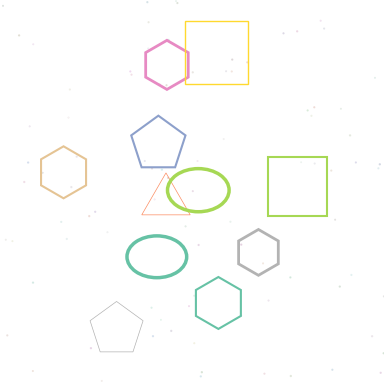[{"shape": "oval", "thickness": 2.5, "radius": 0.39, "center": [0.407, 0.333]}, {"shape": "hexagon", "thickness": 1.5, "radius": 0.34, "center": [0.567, 0.213]}, {"shape": "triangle", "thickness": 0.5, "radius": 0.36, "center": [0.431, 0.478]}, {"shape": "pentagon", "thickness": 1.5, "radius": 0.37, "center": [0.411, 0.625]}, {"shape": "hexagon", "thickness": 2, "radius": 0.32, "center": [0.434, 0.831]}, {"shape": "oval", "thickness": 2.5, "radius": 0.4, "center": [0.515, 0.506]}, {"shape": "square", "thickness": 1.5, "radius": 0.38, "center": [0.772, 0.517]}, {"shape": "square", "thickness": 1, "radius": 0.4, "center": [0.563, 0.864]}, {"shape": "hexagon", "thickness": 1.5, "radius": 0.34, "center": [0.165, 0.552]}, {"shape": "pentagon", "thickness": 0.5, "radius": 0.36, "center": [0.303, 0.145]}, {"shape": "hexagon", "thickness": 2, "radius": 0.3, "center": [0.671, 0.344]}]